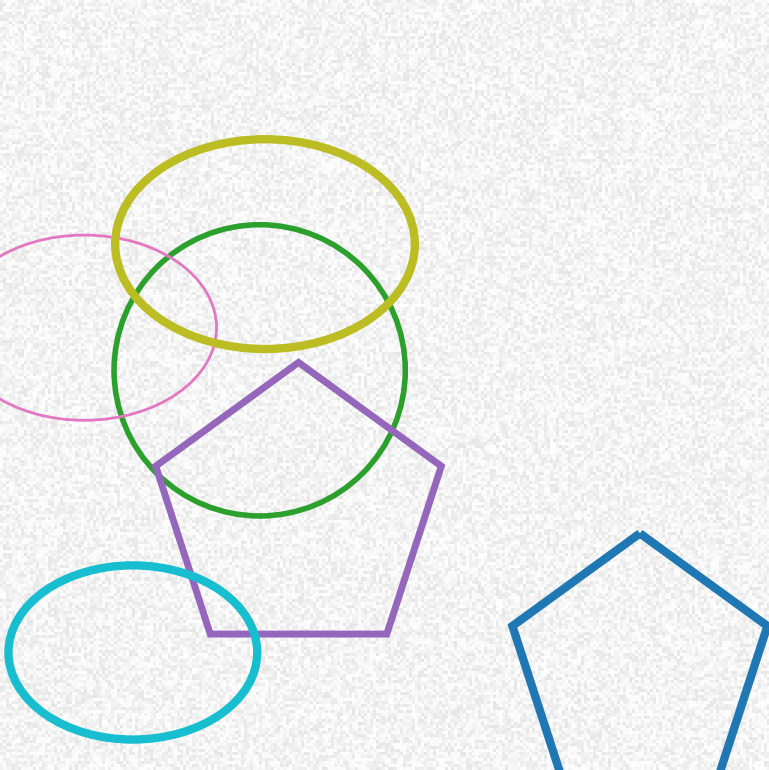[{"shape": "pentagon", "thickness": 3, "radius": 0.87, "center": [0.831, 0.133]}, {"shape": "circle", "thickness": 2, "radius": 0.95, "center": [0.337, 0.519]}, {"shape": "pentagon", "thickness": 2.5, "radius": 0.97, "center": [0.388, 0.334]}, {"shape": "oval", "thickness": 1, "radius": 0.86, "center": [0.109, 0.574]}, {"shape": "oval", "thickness": 3, "radius": 0.97, "center": [0.344, 0.683]}, {"shape": "oval", "thickness": 3, "radius": 0.81, "center": [0.173, 0.153]}]